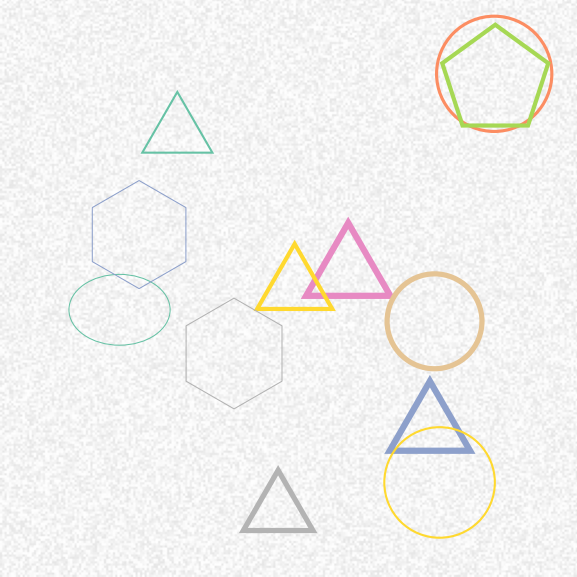[{"shape": "oval", "thickness": 0.5, "radius": 0.44, "center": [0.207, 0.463]}, {"shape": "triangle", "thickness": 1, "radius": 0.35, "center": [0.307, 0.77]}, {"shape": "circle", "thickness": 1.5, "radius": 0.5, "center": [0.856, 0.871]}, {"shape": "hexagon", "thickness": 0.5, "radius": 0.47, "center": [0.241, 0.593]}, {"shape": "triangle", "thickness": 3, "radius": 0.4, "center": [0.744, 0.259]}, {"shape": "triangle", "thickness": 3, "radius": 0.42, "center": [0.603, 0.529]}, {"shape": "pentagon", "thickness": 2, "radius": 0.48, "center": [0.858, 0.86]}, {"shape": "circle", "thickness": 1, "radius": 0.48, "center": [0.761, 0.164]}, {"shape": "triangle", "thickness": 2, "radius": 0.38, "center": [0.51, 0.502]}, {"shape": "circle", "thickness": 2.5, "radius": 0.41, "center": [0.752, 0.443]}, {"shape": "hexagon", "thickness": 0.5, "radius": 0.48, "center": [0.405, 0.387]}, {"shape": "triangle", "thickness": 2.5, "radius": 0.35, "center": [0.482, 0.115]}]